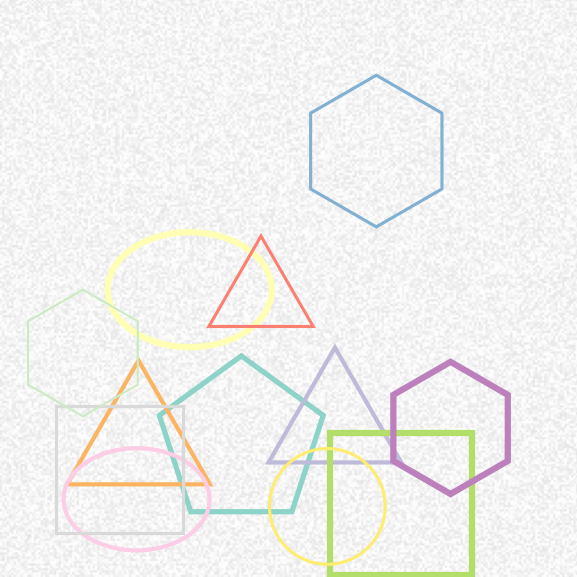[{"shape": "pentagon", "thickness": 2.5, "radius": 0.75, "center": [0.418, 0.234]}, {"shape": "oval", "thickness": 3, "radius": 0.71, "center": [0.328, 0.498]}, {"shape": "triangle", "thickness": 2, "radius": 0.66, "center": [0.58, 0.265]}, {"shape": "triangle", "thickness": 1.5, "radius": 0.52, "center": [0.452, 0.486]}, {"shape": "hexagon", "thickness": 1.5, "radius": 0.66, "center": [0.652, 0.738]}, {"shape": "triangle", "thickness": 2, "radius": 0.71, "center": [0.24, 0.232]}, {"shape": "square", "thickness": 3, "radius": 0.61, "center": [0.695, 0.126]}, {"shape": "oval", "thickness": 2, "radius": 0.63, "center": [0.236, 0.135]}, {"shape": "square", "thickness": 1.5, "radius": 0.55, "center": [0.207, 0.186]}, {"shape": "hexagon", "thickness": 3, "radius": 0.57, "center": [0.78, 0.258]}, {"shape": "hexagon", "thickness": 1, "radius": 0.55, "center": [0.144, 0.388]}, {"shape": "circle", "thickness": 1.5, "radius": 0.5, "center": [0.567, 0.122]}]